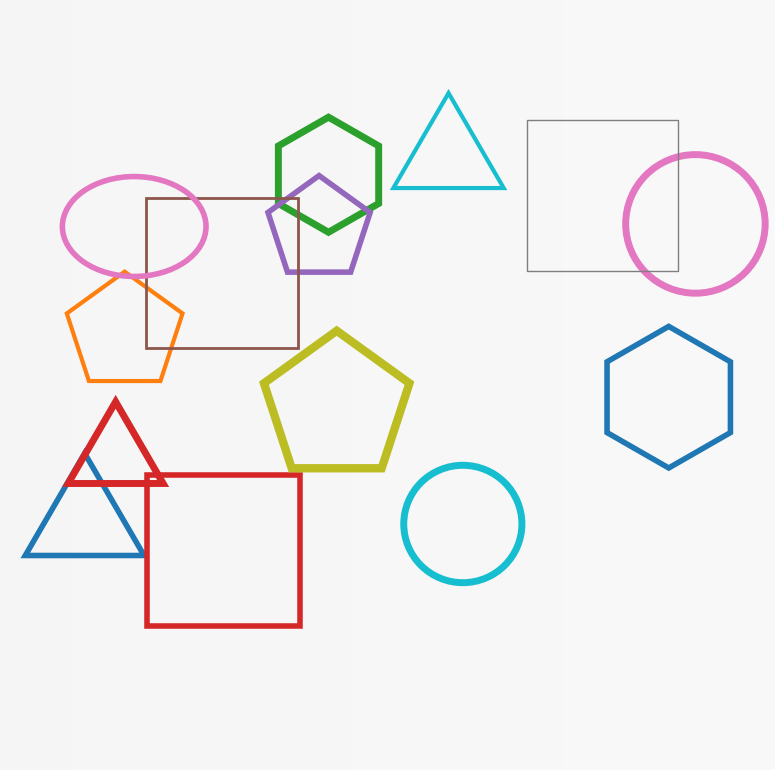[{"shape": "triangle", "thickness": 2, "radius": 0.44, "center": [0.109, 0.323]}, {"shape": "hexagon", "thickness": 2, "radius": 0.46, "center": [0.863, 0.484]}, {"shape": "pentagon", "thickness": 1.5, "radius": 0.39, "center": [0.161, 0.569]}, {"shape": "hexagon", "thickness": 2.5, "radius": 0.37, "center": [0.424, 0.773]}, {"shape": "triangle", "thickness": 2.5, "radius": 0.35, "center": [0.149, 0.407]}, {"shape": "square", "thickness": 2, "radius": 0.49, "center": [0.288, 0.285]}, {"shape": "pentagon", "thickness": 2, "radius": 0.35, "center": [0.412, 0.703]}, {"shape": "square", "thickness": 1, "radius": 0.49, "center": [0.286, 0.645]}, {"shape": "oval", "thickness": 2, "radius": 0.46, "center": [0.173, 0.706]}, {"shape": "circle", "thickness": 2.5, "radius": 0.45, "center": [0.897, 0.709]}, {"shape": "square", "thickness": 0.5, "radius": 0.49, "center": [0.778, 0.746]}, {"shape": "pentagon", "thickness": 3, "radius": 0.49, "center": [0.434, 0.472]}, {"shape": "circle", "thickness": 2.5, "radius": 0.38, "center": [0.597, 0.319]}, {"shape": "triangle", "thickness": 1.5, "radius": 0.41, "center": [0.579, 0.797]}]